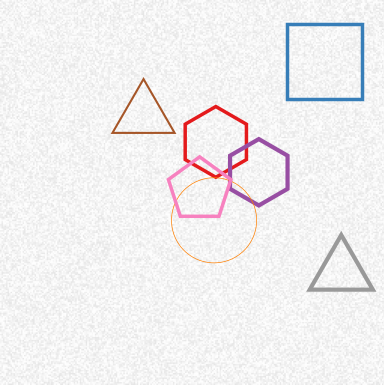[{"shape": "hexagon", "thickness": 2.5, "radius": 0.46, "center": [0.561, 0.631]}, {"shape": "square", "thickness": 2.5, "radius": 0.49, "center": [0.842, 0.84]}, {"shape": "hexagon", "thickness": 3, "radius": 0.43, "center": [0.672, 0.553]}, {"shape": "circle", "thickness": 0.5, "radius": 0.55, "center": [0.556, 0.428]}, {"shape": "triangle", "thickness": 1.5, "radius": 0.47, "center": [0.373, 0.701]}, {"shape": "pentagon", "thickness": 2.5, "radius": 0.43, "center": [0.519, 0.507]}, {"shape": "triangle", "thickness": 3, "radius": 0.47, "center": [0.886, 0.295]}]